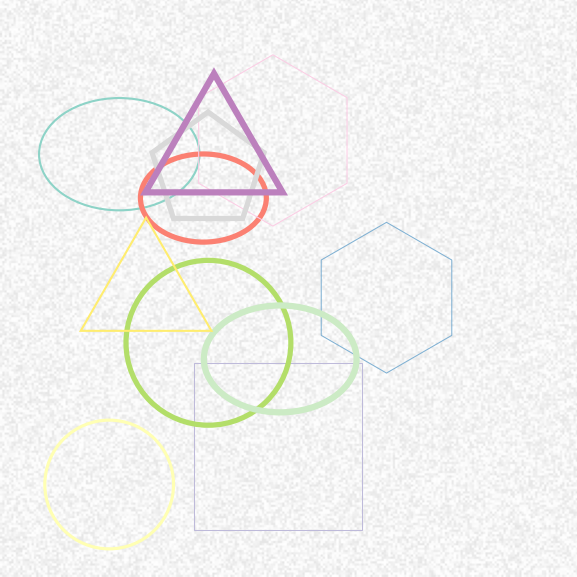[{"shape": "oval", "thickness": 1, "radius": 0.69, "center": [0.207, 0.732]}, {"shape": "circle", "thickness": 1.5, "radius": 0.56, "center": [0.189, 0.16]}, {"shape": "square", "thickness": 0.5, "radius": 0.72, "center": [0.482, 0.226]}, {"shape": "oval", "thickness": 2.5, "radius": 0.55, "center": [0.352, 0.656]}, {"shape": "hexagon", "thickness": 0.5, "radius": 0.65, "center": [0.669, 0.484]}, {"shape": "circle", "thickness": 2.5, "radius": 0.71, "center": [0.361, 0.406]}, {"shape": "hexagon", "thickness": 0.5, "radius": 0.74, "center": [0.472, 0.756]}, {"shape": "pentagon", "thickness": 2.5, "radius": 0.51, "center": [0.36, 0.703]}, {"shape": "triangle", "thickness": 3, "radius": 0.69, "center": [0.371, 0.735]}, {"shape": "oval", "thickness": 3, "radius": 0.66, "center": [0.485, 0.378]}, {"shape": "triangle", "thickness": 1, "radius": 0.65, "center": [0.253, 0.492]}]